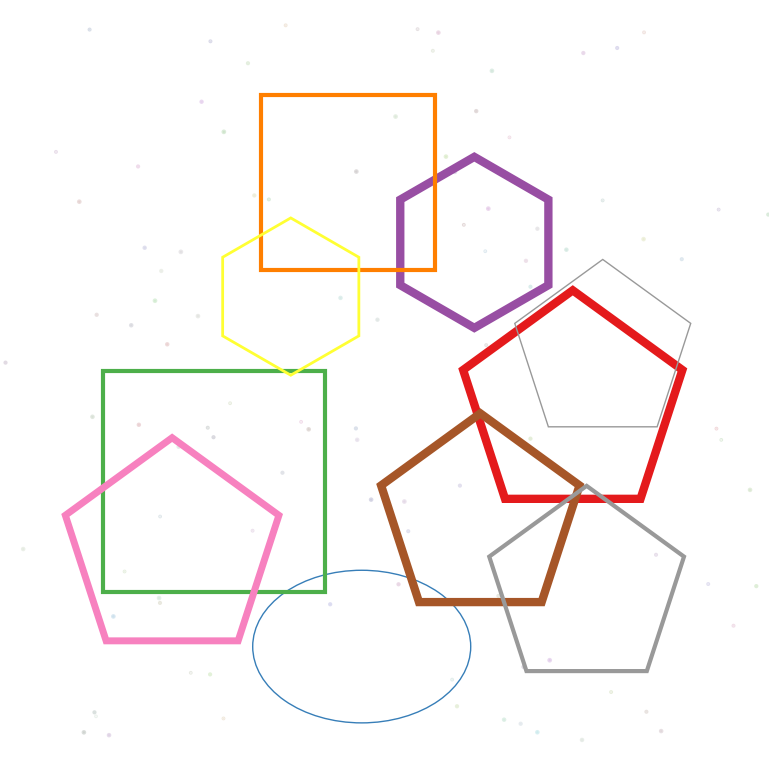[{"shape": "pentagon", "thickness": 3, "radius": 0.75, "center": [0.744, 0.473]}, {"shape": "oval", "thickness": 0.5, "radius": 0.71, "center": [0.47, 0.16]}, {"shape": "square", "thickness": 1.5, "radius": 0.72, "center": [0.278, 0.375]}, {"shape": "hexagon", "thickness": 3, "radius": 0.56, "center": [0.616, 0.685]}, {"shape": "square", "thickness": 1.5, "radius": 0.57, "center": [0.452, 0.763]}, {"shape": "hexagon", "thickness": 1, "radius": 0.51, "center": [0.378, 0.615]}, {"shape": "pentagon", "thickness": 3, "radius": 0.68, "center": [0.624, 0.328]}, {"shape": "pentagon", "thickness": 2.5, "radius": 0.73, "center": [0.224, 0.286]}, {"shape": "pentagon", "thickness": 1.5, "radius": 0.66, "center": [0.762, 0.236]}, {"shape": "pentagon", "thickness": 0.5, "radius": 0.6, "center": [0.783, 0.543]}]